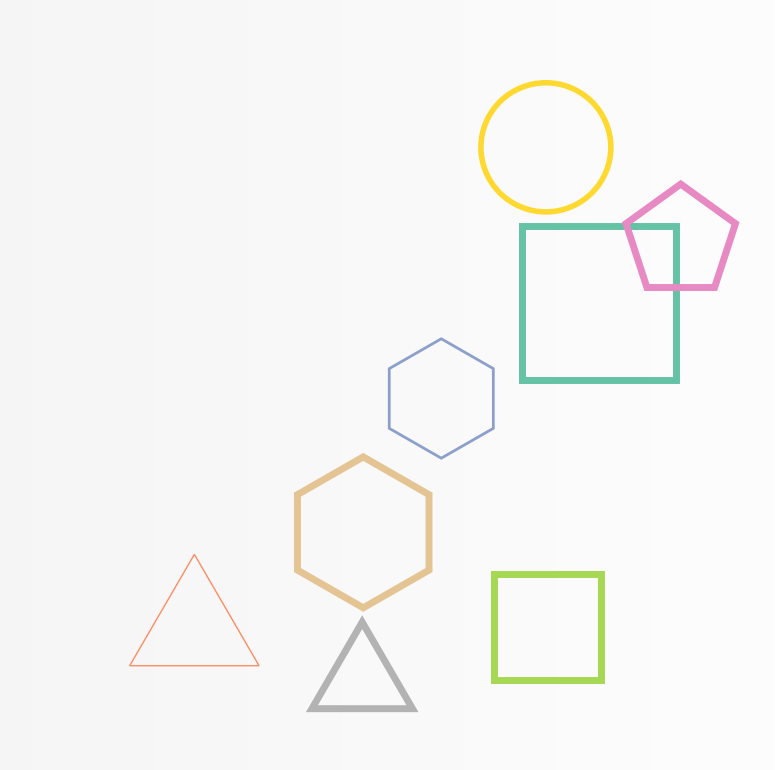[{"shape": "square", "thickness": 2.5, "radius": 0.5, "center": [0.773, 0.607]}, {"shape": "triangle", "thickness": 0.5, "radius": 0.48, "center": [0.251, 0.184]}, {"shape": "hexagon", "thickness": 1, "radius": 0.39, "center": [0.569, 0.482]}, {"shape": "pentagon", "thickness": 2.5, "radius": 0.37, "center": [0.878, 0.687]}, {"shape": "square", "thickness": 2.5, "radius": 0.35, "center": [0.706, 0.186]}, {"shape": "circle", "thickness": 2, "radius": 0.42, "center": [0.704, 0.809]}, {"shape": "hexagon", "thickness": 2.5, "radius": 0.49, "center": [0.469, 0.309]}, {"shape": "triangle", "thickness": 2.5, "radius": 0.37, "center": [0.467, 0.117]}]